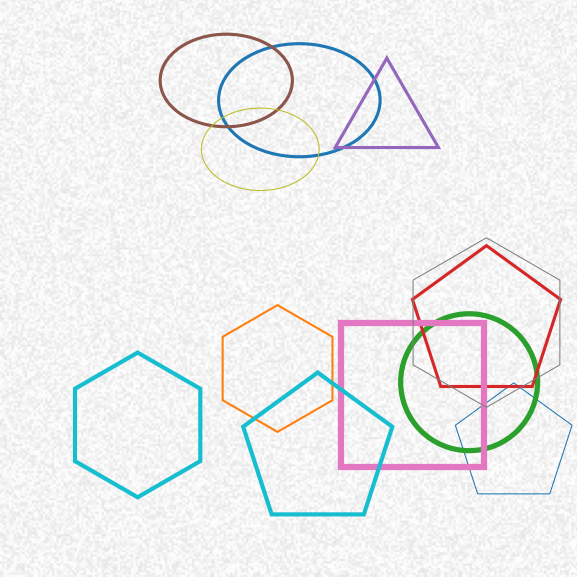[{"shape": "pentagon", "thickness": 0.5, "radius": 0.53, "center": [0.89, 0.23]}, {"shape": "oval", "thickness": 1.5, "radius": 0.7, "center": [0.518, 0.826]}, {"shape": "hexagon", "thickness": 1, "radius": 0.55, "center": [0.481, 0.361]}, {"shape": "circle", "thickness": 2.5, "radius": 0.59, "center": [0.812, 0.337]}, {"shape": "pentagon", "thickness": 1.5, "radius": 0.67, "center": [0.842, 0.439]}, {"shape": "triangle", "thickness": 1.5, "radius": 0.52, "center": [0.67, 0.795]}, {"shape": "oval", "thickness": 1.5, "radius": 0.57, "center": [0.392, 0.86]}, {"shape": "square", "thickness": 3, "radius": 0.62, "center": [0.714, 0.315]}, {"shape": "hexagon", "thickness": 0.5, "radius": 0.73, "center": [0.842, 0.441]}, {"shape": "oval", "thickness": 0.5, "radius": 0.51, "center": [0.451, 0.741]}, {"shape": "hexagon", "thickness": 2, "radius": 0.63, "center": [0.238, 0.263]}, {"shape": "pentagon", "thickness": 2, "radius": 0.68, "center": [0.55, 0.218]}]